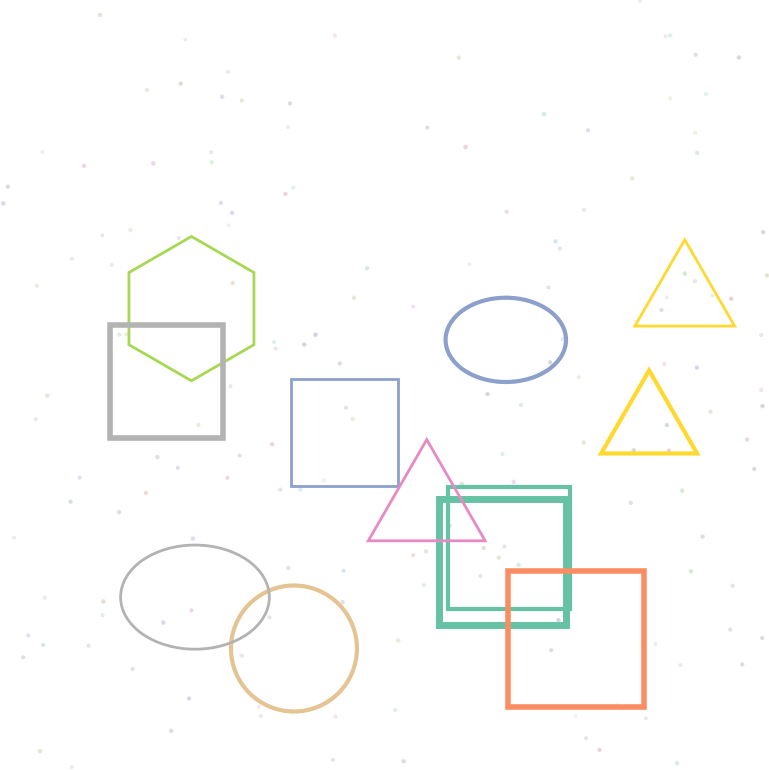[{"shape": "square", "thickness": 1.5, "radius": 0.4, "center": [0.661, 0.288]}, {"shape": "square", "thickness": 2.5, "radius": 0.41, "center": [0.653, 0.27]}, {"shape": "square", "thickness": 2, "radius": 0.44, "center": [0.748, 0.17]}, {"shape": "oval", "thickness": 1.5, "radius": 0.39, "center": [0.657, 0.559]}, {"shape": "square", "thickness": 1, "radius": 0.35, "center": [0.447, 0.438]}, {"shape": "triangle", "thickness": 1, "radius": 0.44, "center": [0.554, 0.341]}, {"shape": "hexagon", "thickness": 1, "radius": 0.47, "center": [0.249, 0.599]}, {"shape": "triangle", "thickness": 1.5, "radius": 0.36, "center": [0.843, 0.447]}, {"shape": "triangle", "thickness": 1, "radius": 0.37, "center": [0.889, 0.614]}, {"shape": "circle", "thickness": 1.5, "radius": 0.41, "center": [0.382, 0.158]}, {"shape": "square", "thickness": 2, "radius": 0.37, "center": [0.217, 0.505]}, {"shape": "oval", "thickness": 1, "radius": 0.48, "center": [0.253, 0.225]}]